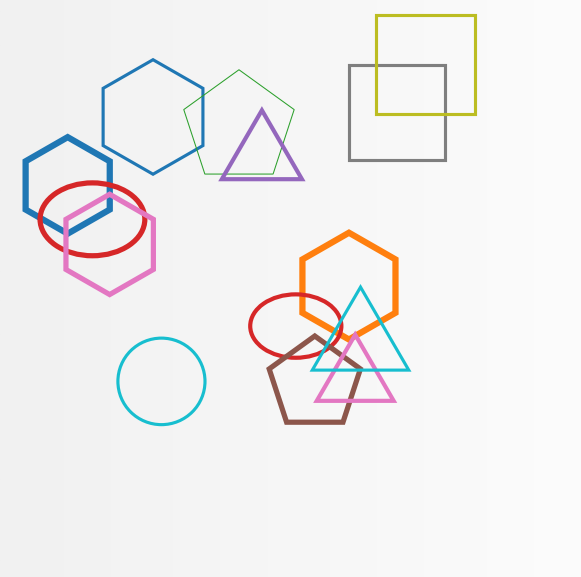[{"shape": "hexagon", "thickness": 1.5, "radius": 0.5, "center": [0.263, 0.797]}, {"shape": "hexagon", "thickness": 3, "radius": 0.42, "center": [0.116, 0.678]}, {"shape": "hexagon", "thickness": 3, "radius": 0.46, "center": [0.6, 0.504]}, {"shape": "pentagon", "thickness": 0.5, "radius": 0.5, "center": [0.411, 0.779]}, {"shape": "oval", "thickness": 2, "radius": 0.39, "center": [0.509, 0.435]}, {"shape": "oval", "thickness": 2.5, "radius": 0.45, "center": [0.159, 0.619]}, {"shape": "triangle", "thickness": 2, "radius": 0.4, "center": [0.451, 0.729]}, {"shape": "pentagon", "thickness": 2.5, "radius": 0.41, "center": [0.542, 0.335]}, {"shape": "triangle", "thickness": 2, "radius": 0.38, "center": [0.611, 0.343]}, {"shape": "hexagon", "thickness": 2.5, "radius": 0.43, "center": [0.189, 0.576]}, {"shape": "square", "thickness": 1.5, "radius": 0.41, "center": [0.683, 0.804]}, {"shape": "square", "thickness": 1.5, "radius": 0.43, "center": [0.733, 0.887]}, {"shape": "circle", "thickness": 1.5, "radius": 0.37, "center": [0.278, 0.339]}, {"shape": "triangle", "thickness": 1.5, "radius": 0.48, "center": [0.62, 0.406]}]